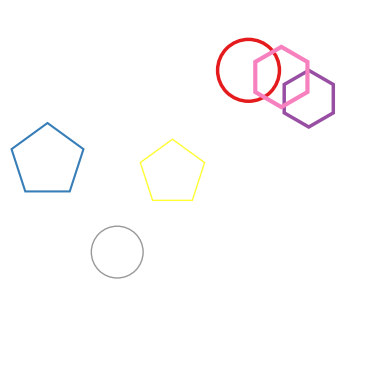[{"shape": "circle", "thickness": 2.5, "radius": 0.4, "center": [0.645, 0.817]}, {"shape": "pentagon", "thickness": 1.5, "radius": 0.49, "center": [0.123, 0.582]}, {"shape": "hexagon", "thickness": 2.5, "radius": 0.37, "center": [0.802, 0.744]}, {"shape": "pentagon", "thickness": 1, "radius": 0.44, "center": [0.448, 0.551]}, {"shape": "hexagon", "thickness": 3, "radius": 0.39, "center": [0.731, 0.8]}, {"shape": "circle", "thickness": 1, "radius": 0.34, "center": [0.304, 0.345]}]